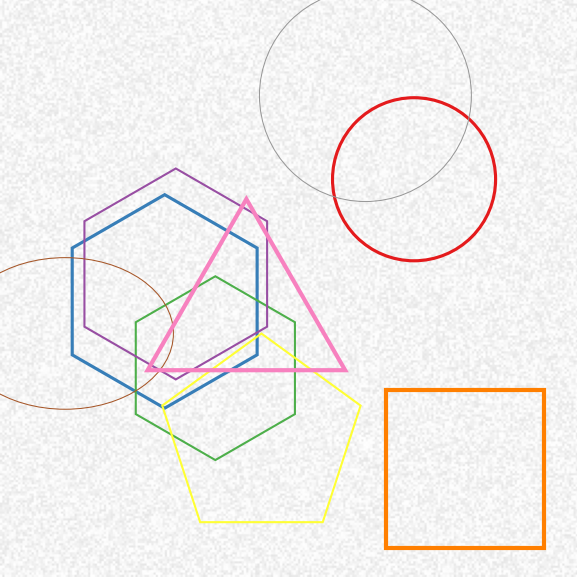[{"shape": "circle", "thickness": 1.5, "radius": 0.71, "center": [0.717, 0.689]}, {"shape": "hexagon", "thickness": 1.5, "radius": 0.92, "center": [0.285, 0.477]}, {"shape": "hexagon", "thickness": 1, "radius": 0.8, "center": [0.373, 0.362]}, {"shape": "hexagon", "thickness": 1, "radius": 0.91, "center": [0.304, 0.525]}, {"shape": "square", "thickness": 2, "radius": 0.68, "center": [0.805, 0.187]}, {"shape": "pentagon", "thickness": 1, "radius": 0.9, "center": [0.453, 0.241]}, {"shape": "oval", "thickness": 0.5, "radius": 0.94, "center": [0.113, 0.422]}, {"shape": "triangle", "thickness": 2, "radius": 0.99, "center": [0.427, 0.457]}, {"shape": "circle", "thickness": 0.5, "radius": 0.92, "center": [0.633, 0.834]}]